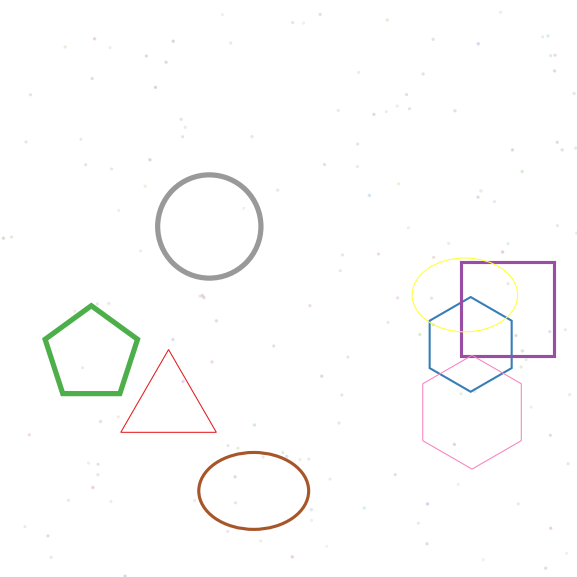[{"shape": "triangle", "thickness": 0.5, "radius": 0.48, "center": [0.292, 0.298]}, {"shape": "hexagon", "thickness": 1, "radius": 0.41, "center": [0.815, 0.403]}, {"shape": "pentagon", "thickness": 2.5, "radius": 0.42, "center": [0.158, 0.386]}, {"shape": "square", "thickness": 1.5, "radius": 0.41, "center": [0.879, 0.464]}, {"shape": "oval", "thickness": 0.5, "radius": 0.46, "center": [0.805, 0.488]}, {"shape": "oval", "thickness": 1.5, "radius": 0.48, "center": [0.439, 0.149]}, {"shape": "hexagon", "thickness": 0.5, "radius": 0.49, "center": [0.817, 0.285]}, {"shape": "circle", "thickness": 2.5, "radius": 0.45, "center": [0.362, 0.607]}]